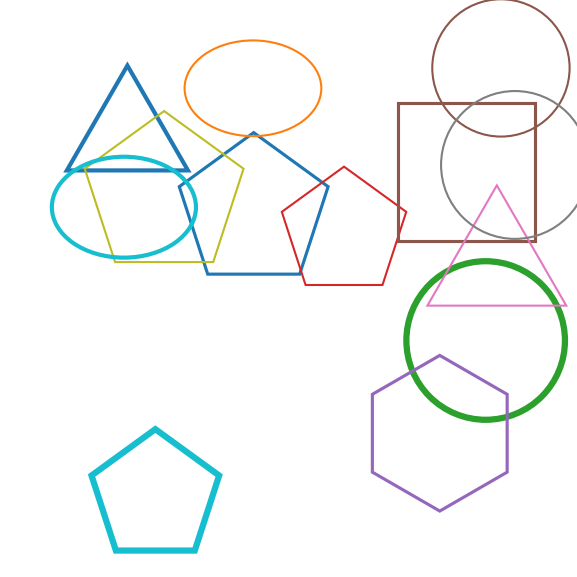[{"shape": "pentagon", "thickness": 1.5, "radius": 0.68, "center": [0.439, 0.634]}, {"shape": "triangle", "thickness": 2, "radius": 0.61, "center": [0.221, 0.765]}, {"shape": "oval", "thickness": 1, "radius": 0.59, "center": [0.438, 0.846]}, {"shape": "circle", "thickness": 3, "radius": 0.69, "center": [0.841, 0.41]}, {"shape": "pentagon", "thickness": 1, "radius": 0.57, "center": [0.596, 0.597]}, {"shape": "hexagon", "thickness": 1.5, "radius": 0.67, "center": [0.761, 0.249]}, {"shape": "circle", "thickness": 1, "radius": 0.59, "center": [0.867, 0.882]}, {"shape": "square", "thickness": 1.5, "radius": 0.59, "center": [0.807, 0.701]}, {"shape": "triangle", "thickness": 1, "radius": 0.69, "center": [0.86, 0.539]}, {"shape": "circle", "thickness": 1, "radius": 0.64, "center": [0.892, 0.713]}, {"shape": "pentagon", "thickness": 1, "radius": 0.72, "center": [0.284, 0.662]}, {"shape": "oval", "thickness": 2, "radius": 0.62, "center": [0.215, 0.64]}, {"shape": "pentagon", "thickness": 3, "radius": 0.58, "center": [0.269, 0.14]}]